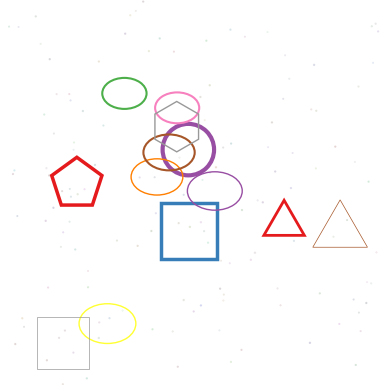[{"shape": "pentagon", "thickness": 2.5, "radius": 0.34, "center": [0.2, 0.523]}, {"shape": "triangle", "thickness": 2, "radius": 0.3, "center": [0.738, 0.419]}, {"shape": "square", "thickness": 2.5, "radius": 0.36, "center": [0.492, 0.401]}, {"shape": "oval", "thickness": 1.5, "radius": 0.29, "center": [0.323, 0.757]}, {"shape": "circle", "thickness": 3, "radius": 0.33, "center": [0.489, 0.611]}, {"shape": "oval", "thickness": 1, "radius": 0.36, "center": [0.558, 0.504]}, {"shape": "oval", "thickness": 1, "radius": 0.34, "center": [0.408, 0.54]}, {"shape": "oval", "thickness": 1, "radius": 0.37, "center": [0.279, 0.159]}, {"shape": "triangle", "thickness": 0.5, "radius": 0.41, "center": [0.883, 0.399]}, {"shape": "oval", "thickness": 1.5, "radius": 0.33, "center": [0.439, 0.604]}, {"shape": "oval", "thickness": 1.5, "radius": 0.29, "center": [0.46, 0.72]}, {"shape": "hexagon", "thickness": 1, "radius": 0.33, "center": [0.459, 0.671]}, {"shape": "square", "thickness": 0.5, "radius": 0.34, "center": [0.164, 0.108]}]